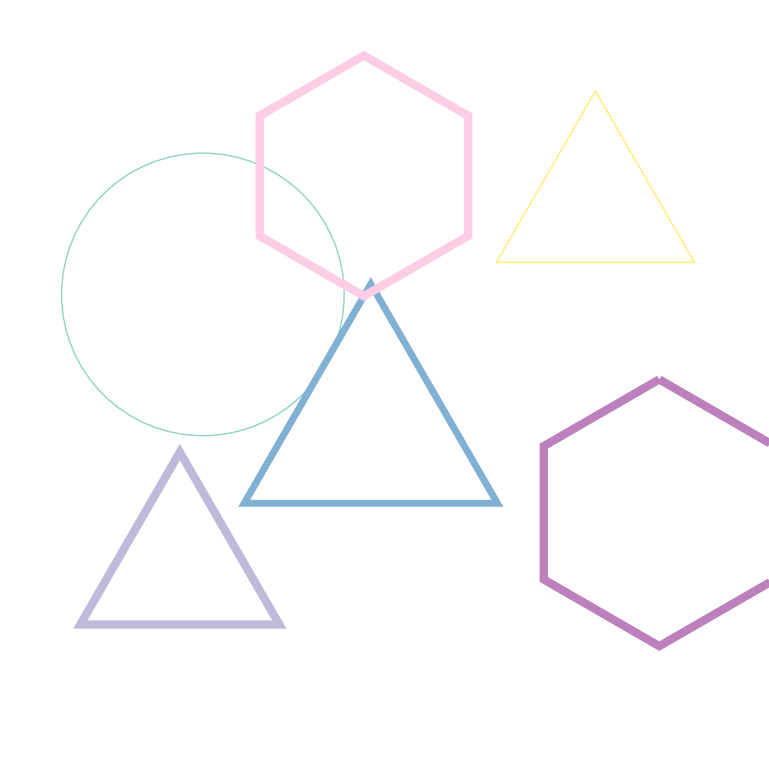[{"shape": "circle", "thickness": 0.5, "radius": 0.92, "center": [0.263, 0.618]}, {"shape": "triangle", "thickness": 3, "radius": 0.75, "center": [0.234, 0.264]}, {"shape": "triangle", "thickness": 2.5, "radius": 0.95, "center": [0.482, 0.441]}, {"shape": "hexagon", "thickness": 3, "radius": 0.78, "center": [0.473, 0.772]}, {"shape": "hexagon", "thickness": 3, "radius": 0.87, "center": [0.856, 0.334]}, {"shape": "triangle", "thickness": 0.5, "radius": 0.74, "center": [0.773, 0.733]}]